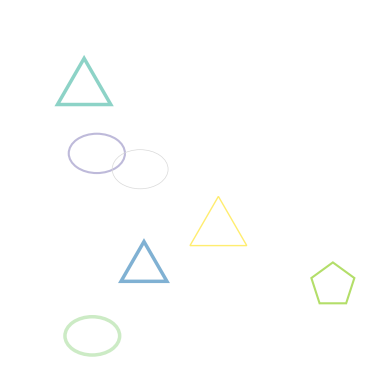[{"shape": "triangle", "thickness": 2.5, "radius": 0.4, "center": [0.218, 0.768]}, {"shape": "oval", "thickness": 1.5, "radius": 0.36, "center": [0.252, 0.602]}, {"shape": "triangle", "thickness": 2.5, "radius": 0.34, "center": [0.374, 0.304]}, {"shape": "pentagon", "thickness": 1.5, "radius": 0.29, "center": [0.865, 0.26]}, {"shape": "oval", "thickness": 0.5, "radius": 0.36, "center": [0.364, 0.56]}, {"shape": "oval", "thickness": 2.5, "radius": 0.36, "center": [0.24, 0.128]}, {"shape": "triangle", "thickness": 1, "radius": 0.43, "center": [0.567, 0.405]}]